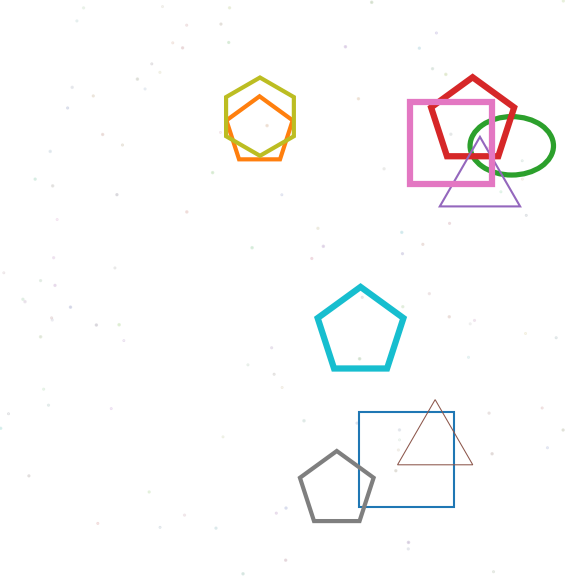[{"shape": "square", "thickness": 1, "radius": 0.41, "center": [0.704, 0.204]}, {"shape": "pentagon", "thickness": 2, "radius": 0.3, "center": [0.449, 0.772]}, {"shape": "oval", "thickness": 2.5, "radius": 0.36, "center": [0.886, 0.747]}, {"shape": "pentagon", "thickness": 3, "radius": 0.38, "center": [0.818, 0.79]}, {"shape": "triangle", "thickness": 1, "radius": 0.4, "center": [0.831, 0.682]}, {"shape": "triangle", "thickness": 0.5, "radius": 0.38, "center": [0.753, 0.232]}, {"shape": "square", "thickness": 3, "radius": 0.36, "center": [0.781, 0.751]}, {"shape": "pentagon", "thickness": 2, "radius": 0.34, "center": [0.583, 0.151]}, {"shape": "hexagon", "thickness": 2, "radius": 0.34, "center": [0.45, 0.797]}, {"shape": "pentagon", "thickness": 3, "radius": 0.39, "center": [0.624, 0.424]}]